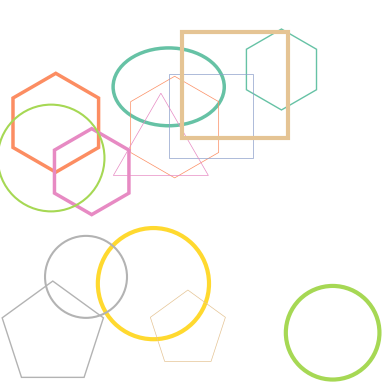[{"shape": "oval", "thickness": 2.5, "radius": 0.72, "center": [0.438, 0.774]}, {"shape": "hexagon", "thickness": 1, "radius": 0.53, "center": [0.731, 0.82]}, {"shape": "hexagon", "thickness": 2.5, "radius": 0.64, "center": [0.145, 0.681]}, {"shape": "hexagon", "thickness": 0.5, "radius": 0.66, "center": [0.454, 0.67]}, {"shape": "square", "thickness": 0.5, "radius": 0.55, "center": [0.549, 0.698]}, {"shape": "triangle", "thickness": 0.5, "radius": 0.71, "center": [0.418, 0.615]}, {"shape": "hexagon", "thickness": 2.5, "radius": 0.56, "center": [0.238, 0.554]}, {"shape": "circle", "thickness": 3, "radius": 0.61, "center": [0.864, 0.136]}, {"shape": "circle", "thickness": 1.5, "radius": 0.69, "center": [0.133, 0.59]}, {"shape": "circle", "thickness": 3, "radius": 0.72, "center": [0.399, 0.263]}, {"shape": "pentagon", "thickness": 0.5, "radius": 0.51, "center": [0.488, 0.144]}, {"shape": "square", "thickness": 3, "radius": 0.69, "center": [0.611, 0.779]}, {"shape": "pentagon", "thickness": 1, "radius": 0.69, "center": [0.137, 0.132]}, {"shape": "circle", "thickness": 1.5, "radius": 0.53, "center": [0.223, 0.281]}]